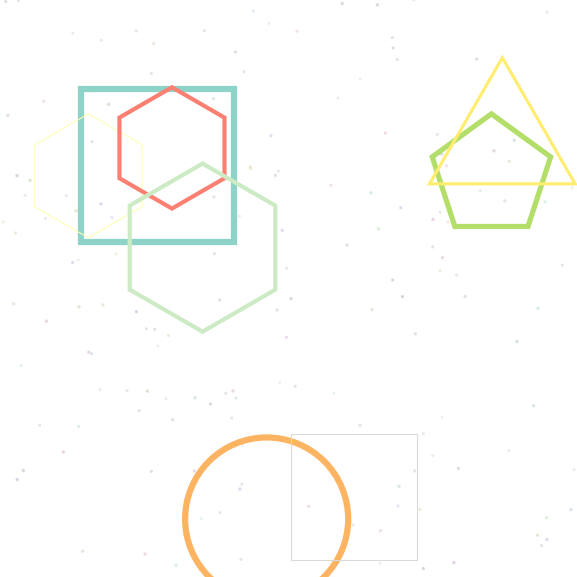[{"shape": "square", "thickness": 3, "radius": 0.66, "center": [0.273, 0.713]}, {"shape": "hexagon", "thickness": 0.5, "radius": 0.54, "center": [0.153, 0.695]}, {"shape": "hexagon", "thickness": 2, "radius": 0.52, "center": [0.298, 0.743]}, {"shape": "circle", "thickness": 3, "radius": 0.71, "center": [0.462, 0.1]}, {"shape": "pentagon", "thickness": 2.5, "radius": 0.54, "center": [0.851, 0.694]}, {"shape": "square", "thickness": 0.5, "radius": 0.54, "center": [0.612, 0.139]}, {"shape": "hexagon", "thickness": 2, "radius": 0.73, "center": [0.351, 0.57]}, {"shape": "triangle", "thickness": 1.5, "radius": 0.73, "center": [0.87, 0.754]}]